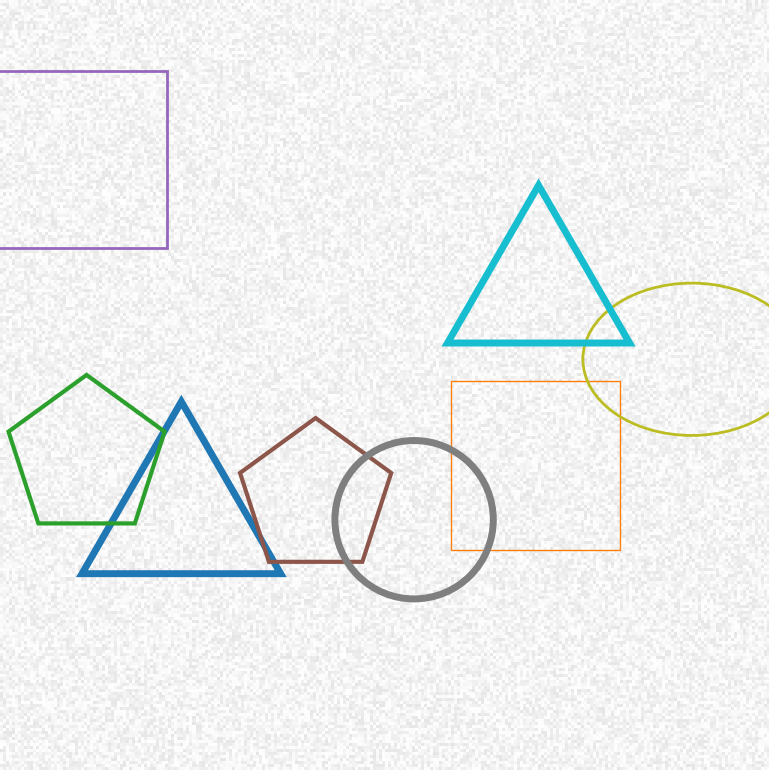[{"shape": "triangle", "thickness": 2.5, "radius": 0.74, "center": [0.236, 0.329]}, {"shape": "square", "thickness": 0.5, "radius": 0.55, "center": [0.695, 0.395]}, {"shape": "pentagon", "thickness": 1.5, "radius": 0.53, "center": [0.112, 0.406]}, {"shape": "square", "thickness": 1, "radius": 0.57, "center": [0.101, 0.793]}, {"shape": "pentagon", "thickness": 1.5, "radius": 0.52, "center": [0.41, 0.354]}, {"shape": "circle", "thickness": 2.5, "radius": 0.51, "center": [0.538, 0.325]}, {"shape": "oval", "thickness": 1, "radius": 0.71, "center": [0.898, 0.533]}, {"shape": "triangle", "thickness": 2.5, "radius": 0.68, "center": [0.699, 0.623]}]